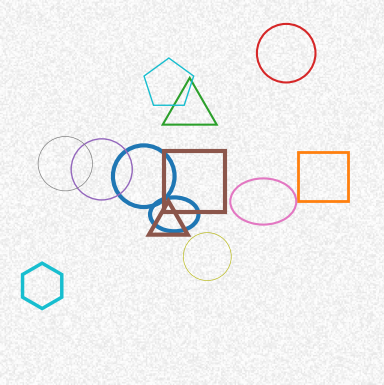[{"shape": "circle", "thickness": 3, "radius": 0.4, "center": [0.373, 0.542]}, {"shape": "oval", "thickness": 3, "radius": 0.31, "center": [0.453, 0.443]}, {"shape": "square", "thickness": 2, "radius": 0.32, "center": [0.839, 0.541]}, {"shape": "triangle", "thickness": 1.5, "radius": 0.4, "center": [0.493, 0.717]}, {"shape": "circle", "thickness": 1.5, "radius": 0.38, "center": [0.743, 0.862]}, {"shape": "circle", "thickness": 1, "radius": 0.4, "center": [0.264, 0.56]}, {"shape": "square", "thickness": 3, "radius": 0.39, "center": [0.505, 0.529]}, {"shape": "triangle", "thickness": 3, "radius": 0.29, "center": [0.437, 0.42]}, {"shape": "oval", "thickness": 1.5, "radius": 0.43, "center": [0.684, 0.477]}, {"shape": "circle", "thickness": 0.5, "radius": 0.35, "center": [0.17, 0.575]}, {"shape": "circle", "thickness": 0.5, "radius": 0.31, "center": [0.538, 0.333]}, {"shape": "pentagon", "thickness": 1, "radius": 0.34, "center": [0.439, 0.781]}, {"shape": "hexagon", "thickness": 2.5, "radius": 0.29, "center": [0.11, 0.257]}]